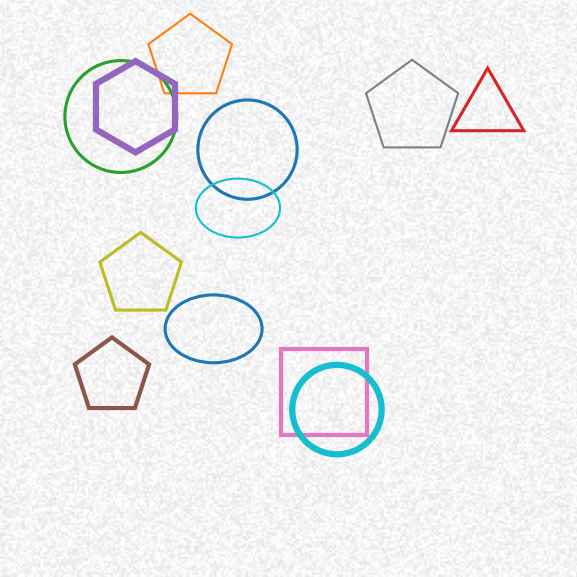[{"shape": "circle", "thickness": 1.5, "radius": 0.43, "center": [0.429, 0.74]}, {"shape": "oval", "thickness": 1.5, "radius": 0.42, "center": [0.37, 0.43]}, {"shape": "pentagon", "thickness": 1, "radius": 0.38, "center": [0.329, 0.899]}, {"shape": "circle", "thickness": 1.5, "radius": 0.48, "center": [0.209, 0.797]}, {"shape": "triangle", "thickness": 1.5, "radius": 0.36, "center": [0.844, 0.809]}, {"shape": "hexagon", "thickness": 3, "radius": 0.39, "center": [0.235, 0.814]}, {"shape": "pentagon", "thickness": 2, "radius": 0.34, "center": [0.194, 0.347]}, {"shape": "square", "thickness": 2, "radius": 0.37, "center": [0.561, 0.32]}, {"shape": "pentagon", "thickness": 1, "radius": 0.42, "center": [0.714, 0.812]}, {"shape": "pentagon", "thickness": 1.5, "radius": 0.37, "center": [0.244, 0.522]}, {"shape": "circle", "thickness": 3, "radius": 0.39, "center": [0.583, 0.29]}, {"shape": "oval", "thickness": 1, "radius": 0.36, "center": [0.412, 0.639]}]